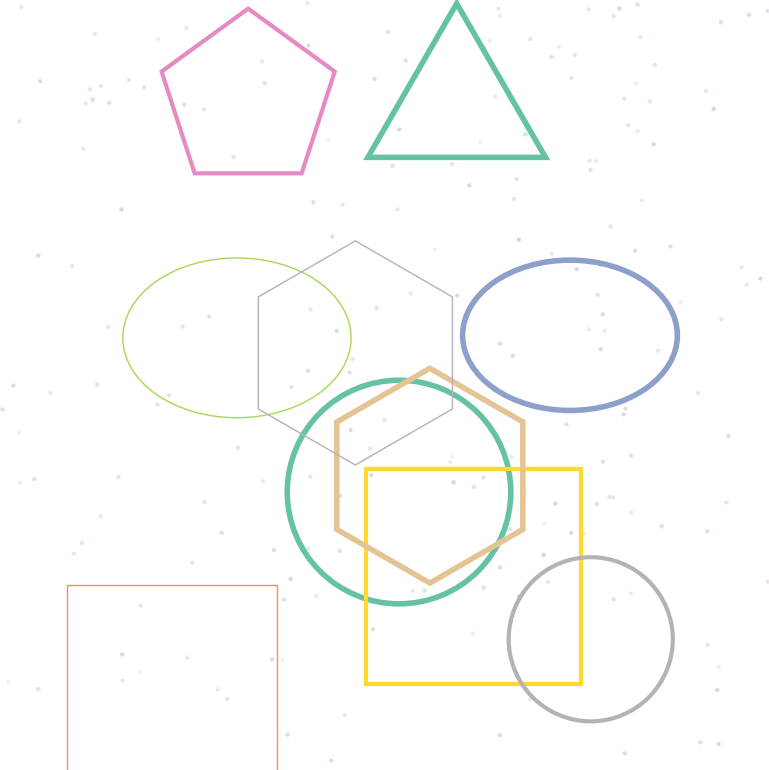[{"shape": "triangle", "thickness": 2, "radius": 0.67, "center": [0.593, 0.862]}, {"shape": "circle", "thickness": 2, "radius": 0.73, "center": [0.518, 0.361]}, {"shape": "square", "thickness": 0.5, "radius": 0.68, "center": [0.224, 0.104]}, {"shape": "oval", "thickness": 2, "radius": 0.7, "center": [0.74, 0.565]}, {"shape": "pentagon", "thickness": 1.5, "radius": 0.59, "center": [0.322, 0.871]}, {"shape": "oval", "thickness": 0.5, "radius": 0.74, "center": [0.308, 0.561]}, {"shape": "square", "thickness": 1.5, "radius": 0.7, "center": [0.615, 0.251]}, {"shape": "hexagon", "thickness": 2, "radius": 0.7, "center": [0.558, 0.382]}, {"shape": "hexagon", "thickness": 0.5, "radius": 0.73, "center": [0.461, 0.542]}, {"shape": "circle", "thickness": 1.5, "radius": 0.53, "center": [0.767, 0.17]}]